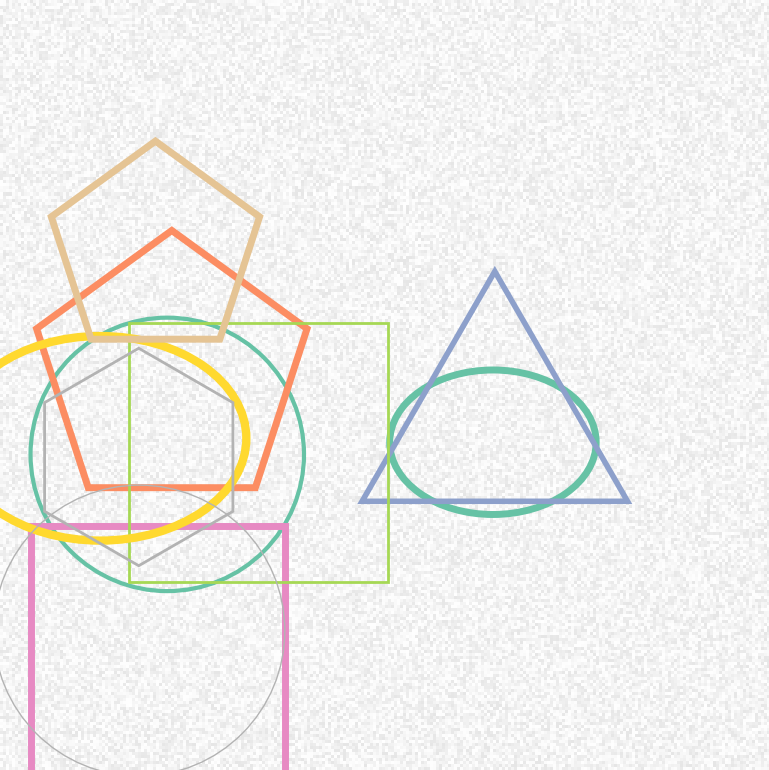[{"shape": "oval", "thickness": 2.5, "radius": 0.67, "center": [0.64, 0.426]}, {"shape": "circle", "thickness": 1.5, "radius": 0.89, "center": [0.217, 0.41]}, {"shape": "pentagon", "thickness": 2.5, "radius": 0.92, "center": [0.223, 0.516]}, {"shape": "triangle", "thickness": 2, "radius": 1.0, "center": [0.643, 0.448]}, {"shape": "square", "thickness": 2.5, "radius": 0.83, "center": [0.205, 0.152]}, {"shape": "square", "thickness": 1, "radius": 0.84, "center": [0.335, 0.412]}, {"shape": "oval", "thickness": 3, "radius": 0.95, "center": [0.13, 0.431]}, {"shape": "pentagon", "thickness": 2.5, "radius": 0.71, "center": [0.202, 0.675]}, {"shape": "hexagon", "thickness": 1, "radius": 0.71, "center": [0.18, 0.407]}, {"shape": "circle", "thickness": 0.5, "radius": 0.94, "center": [0.181, 0.181]}]